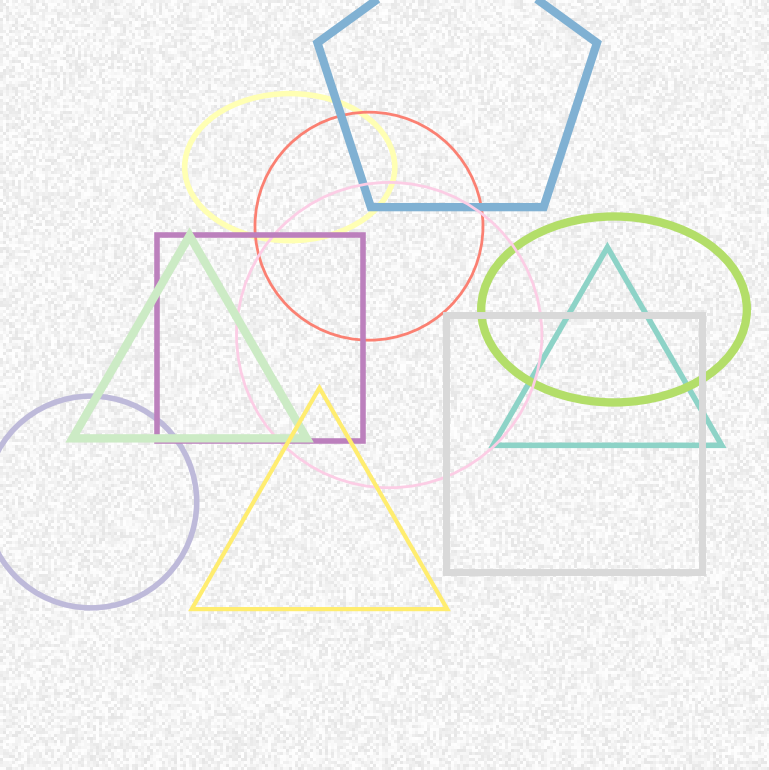[{"shape": "triangle", "thickness": 2, "radius": 0.86, "center": [0.789, 0.507]}, {"shape": "oval", "thickness": 2, "radius": 0.68, "center": [0.376, 0.783]}, {"shape": "circle", "thickness": 2, "radius": 0.69, "center": [0.118, 0.348]}, {"shape": "circle", "thickness": 1, "radius": 0.74, "center": [0.479, 0.706]}, {"shape": "pentagon", "thickness": 3, "radius": 0.95, "center": [0.594, 0.885]}, {"shape": "oval", "thickness": 3, "radius": 0.86, "center": [0.797, 0.598]}, {"shape": "circle", "thickness": 1, "radius": 0.99, "center": [0.505, 0.565]}, {"shape": "square", "thickness": 2.5, "radius": 0.83, "center": [0.746, 0.424]}, {"shape": "square", "thickness": 2, "radius": 0.67, "center": [0.338, 0.562]}, {"shape": "triangle", "thickness": 3, "radius": 0.88, "center": [0.246, 0.518]}, {"shape": "triangle", "thickness": 1.5, "radius": 0.96, "center": [0.415, 0.305]}]